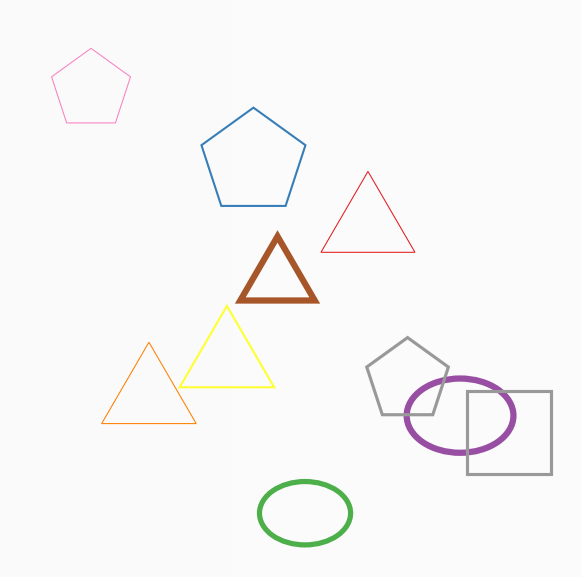[{"shape": "triangle", "thickness": 0.5, "radius": 0.47, "center": [0.633, 0.609]}, {"shape": "pentagon", "thickness": 1, "radius": 0.47, "center": [0.436, 0.719]}, {"shape": "oval", "thickness": 2.5, "radius": 0.39, "center": [0.525, 0.11]}, {"shape": "oval", "thickness": 3, "radius": 0.46, "center": [0.791, 0.279]}, {"shape": "triangle", "thickness": 0.5, "radius": 0.47, "center": [0.256, 0.313]}, {"shape": "triangle", "thickness": 1, "radius": 0.47, "center": [0.39, 0.375]}, {"shape": "triangle", "thickness": 3, "radius": 0.37, "center": [0.477, 0.516]}, {"shape": "pentagon", "thickness": 0.5, "radius": 0.36, "center": [0.157, 0.844]}, {"shape": "pentagon", "thickness": 1.5, "radius": 0.37, "center": [0.701, 0.341]}, {"shape": "square", "thickness": 1.5, "radius": 0.36, "center": [0.876, 0.25]}]